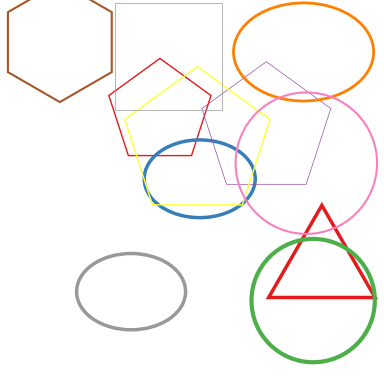[{"shape": "pentagon", "thickness": 1, "radius": 0.7, "center": [0.415, 0.709]}, {"shape": "triangle", "thickness": 2.5, "radius": 0.8, "center": [0.836, 0.307]}, {"shape": "oval", "thickness": 2.5, "radius": 0.72, "center": [0.519, 0.536]}, {"shape": "circle", "thickness": 3, "radius": 0.8, "center": [0.813, 0.219]}, {"shape": "pentagon", "thickness": 0.5, "radius": 0.88, "center": [0.692, 0.664]}, {"shape": "oval", "thickness": 2, "radius": 0.91, "center": [0.789, 0.865]}, {"shape": "pentagon", "thickness": 1, "radius": 0.99, "center": [0.513, 0.628]}, {"shape": "hexagon", "thickness": 1.5, "radius": 0.78, "center": [0.155, 0.891]}, {"shape": "circle", "thickness": 1.5, "radius": 0.92, "center": [0.796, 0.576]}, {"shape": "oval", "thickness": 2.5, "radius": 0.71, "center": [0.341, 0.242]}, {"shape": "square", "thickness": 0.5, "radius": 0.7, "center": [0.438, 0.854]}]